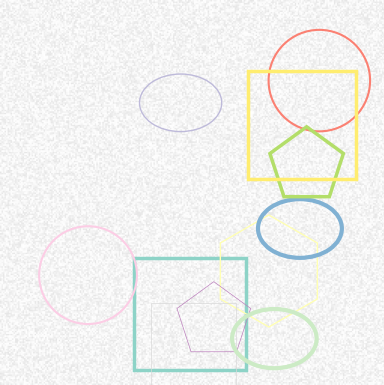[{"shape": "square", "thickness": 2.5, "radius": 0.73, "center": [0.493, 0.184]}, {"shape": "hexagon", "thickness": 1, "radius": 0.73, "center": [0.698, 0.296]}, {"shape": "oval", "thickness": 1, "radius": 0.53, "center": [0.469, 0.733]}, {"shape": "circle", "thickness": 1.5, "radius": 0.66, "center": [0.829, 0.791]}, {"shape": "oval", "thickness": 3, "radius": 0.54, "center": [0.779, 0.406]}, {"shape": "pentagon", "thickness": 2.5, "radius": 0.5, "center": [0.797, 0.57]}, {"shape": "circle", "thickness": 1.5, "radius": 0.63, "center": [0.229, 0.285]}, {"shape": "square", "thickness": 0.5, "radius": 0.55, "center": [0.502, 0.103]}, {"shape": "pentagon", "thickness": 0.5, "radius": 0.5, "center": [0.555, 0.168]}, {"shape": "oval", "thickness": 3, "radius": 0.55, "center": [0.713, 0.12]}, {"shape": "square", "thickness": 2.5, "radius": 0.7, "center": [0.784, 0.676]}]